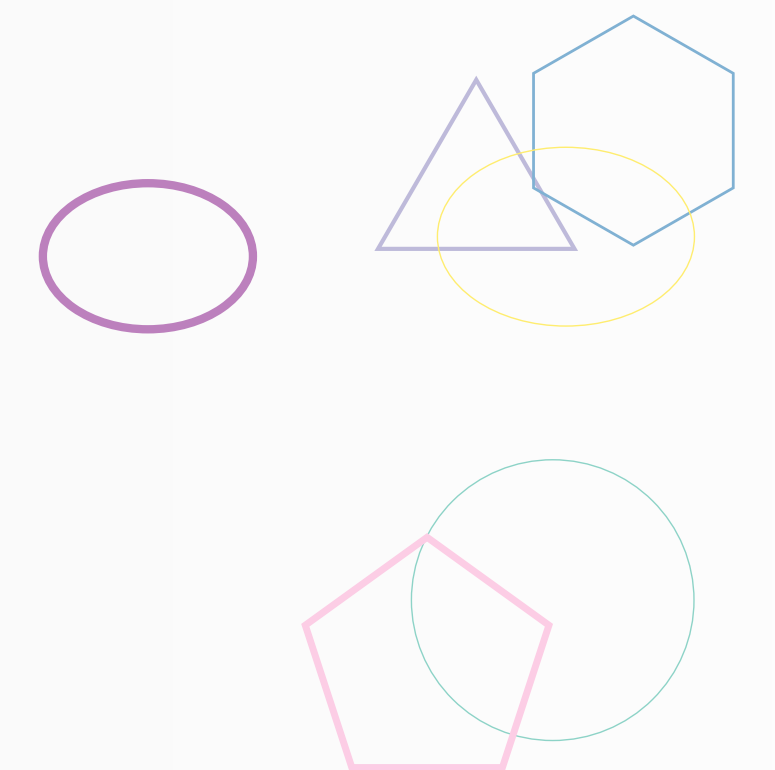[{"shape": "circle", "thickness": 0.5, "radius": 0.91, "center": [0.713, 0.221]}, {"shape": "triangle", "thickness": 1.5, "radius": 0.73, "center": [0.615, 0.75]}, {"shape": "hexagon", "thickness": 1, "radius": 0.74, "center": [0.817, 0.83]}, {"shape": "pentagon", "thickness": 2.5, "radius": 0.83, "center": [0.551, 0.137]}, {"shape": "oval", "thickness": 3, "radius": 0.68, "center": [0.191, 0.667]}, {"shape": "oval", "thickness": 0.5, "radius": 0.83, "center": [0.73, 0.693]}]